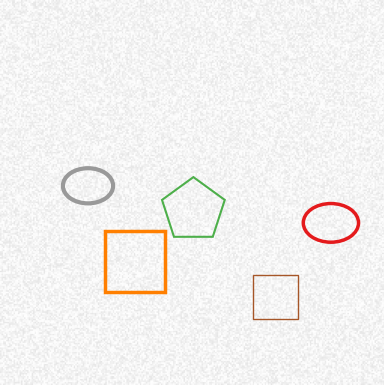[{"shape": "oval", "thickness": 2.5, "radius": 0.36, "center": [0.86, 0.421]}, {"shape": "pentagon", "thickness": 1.5, "radius": 0.43, "center": [0.502, 0.454]}, {"shape": "square", "thickness": 2.5, "radius": 0.39, "center": [0.351, 0.32]}, {"shape": "square", "thickness": 1, "radius": 0.29, "center": [0.716, 0.228]}, {"shape": "oval", "thickness": 3, "radius": 0.33, "center": [0.229, 0.517]}]